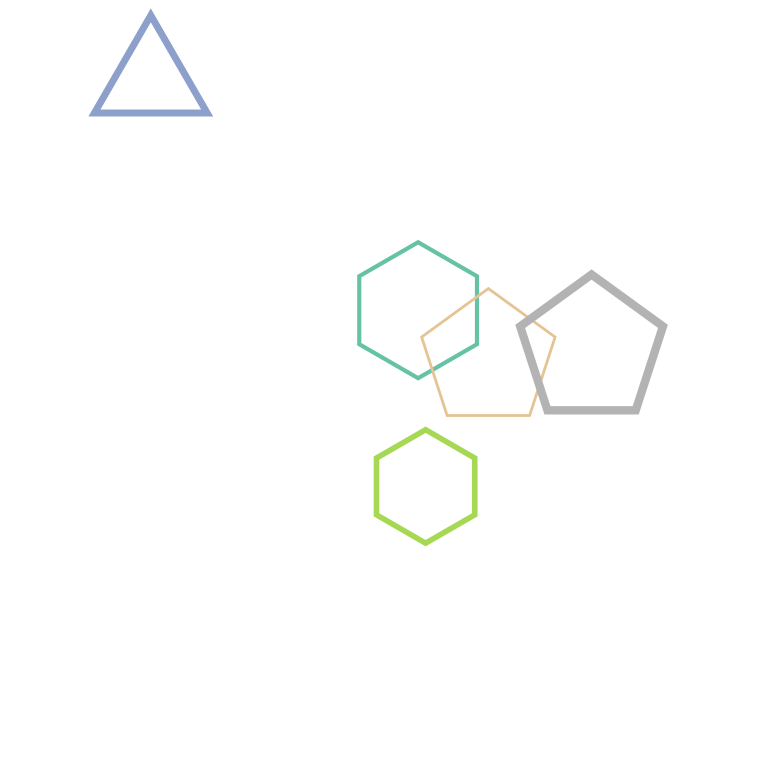[{"shape": "hexagon", "thickness": 1.5, "radius": 0.44, "center": [0.543, 0.597]}, {"shape": "triangle", "thickness": 2.5, "radius": 0.42, "center": [0.196, 0.896]}, {"shape": "hexagon", "thickness": 2, "radius": 0.37, "center": [0.553, 0.368]}, {"shape": "pentagon", "thickness": 1, "radius": 0.46, "center": [0.634, 0.534]}, {"shape": "pentagon", "thickness": 3, "radius": 0.49, "center": [0.768, 0.546]}]